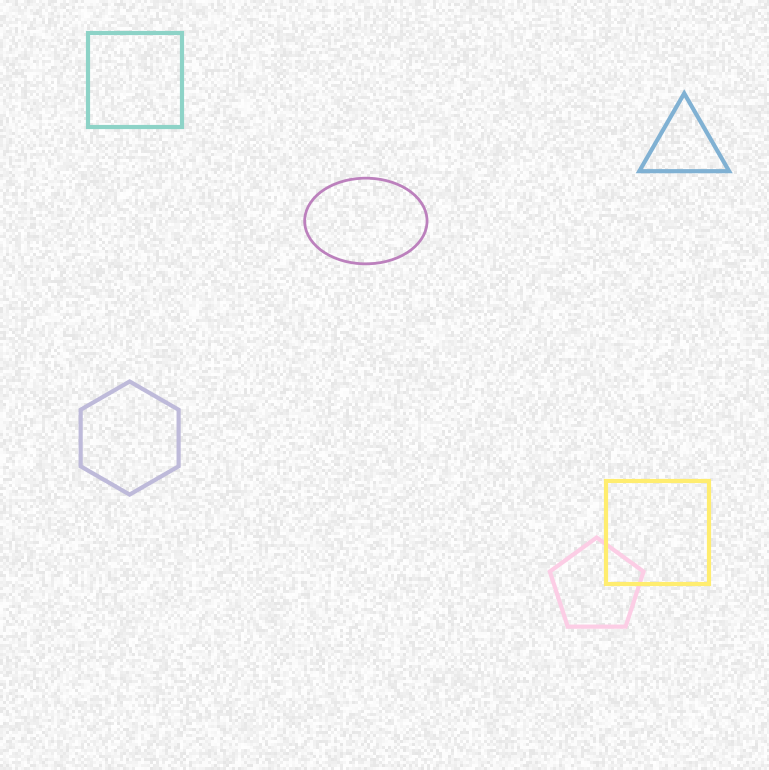[{"shape": "square", "thickness": 1.5, "radius": 0.31, "center": [0.175, 0.896]}, {"shape": "hexagon", "thickness": 1.5, "radius": 0.37, "center": [0.168, 0.431]}, {"shape": "triangle", "thickness": 1.5, "radius": 0.34, "center": [0.889, 0.811]}, {"shape": "pentagon", "thickness": 1.5, "radius": 0.32, "center": [0.775, 0.238]}, {"shape": "oval", "thickness": 1, "radius": 0.4, "center": [0.475, 0.713]}, {"shape": "square", "thickness": 1.5, "radius": 0.33, "center": [0.854, 0.309]}]